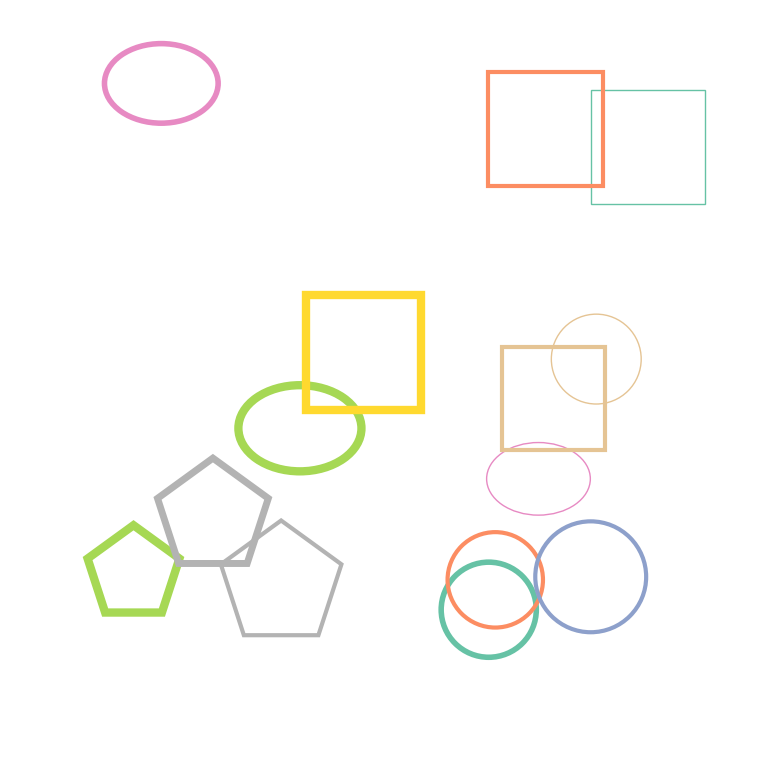[{"shape": "circle", "thickness": 2, "radius": 0.31, "center": [0.635, 0.208]}, {"shape": "square", "thickness": 0.5, "radius": 0.37, "center": [0.841, 0.809]}, {"shape": "square", "thickness": 1.5, "radius": 0.37, "center": [0.709, 0.832]}, {"shape": "circle", "thickness": 1.5, "radius": 0.31, "center": [0.643, 0.247]}, {"shape": "circle", "thickness": 1.5, "radius": 0.36, "center": [0.767, 0.251]}, {"shape": "oval", "thickness": 0.5, "radius": 0.34, "center": [0.699, 0.378]}, {"shape": "oval", "thickness": 2, "radius": 0.37, "center": [0.209, 0.892]}, {"shape": "oval", "thickness": 3, "radius": 0.4, "center": [0.39, 0.444]}, {"shape": "pentagon", "thickness": 3, "radius": 0.31, "center": [0.173, 0.255]}, {"shape": "square", "thickness": 3, "radius": 0.38, "center": [0.472, 0.542]}, {"shape": "circle", "thickness": 0.5, "radius": 0.29, "center": [0.774, 0.534]}, {"shape": "square", "thickness": 1.5, "radius": 0.34, "center": [0.719, 0.482]}, {"shape": "pentagon", "thickness": 1.5, "radius": 0.41, "center": [0.365, 0.242]}, {"shape": "pentagon", "thickness": 2.5, "radius": 0.38, "center": [0.277, 0.329]}]